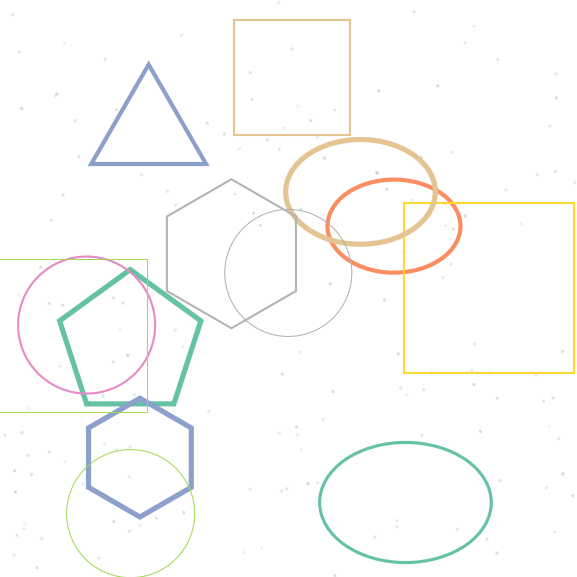[{"shape": "pentagon", "thickness": 2.5, "radius": 0.64, "center": [0.226, 0.404]}, {"shape": "oval", "thickness": 1.5, "radius": 0.74, "center": [0.702, 0.129]}, {"shape": "oval", "thickness": 2, "radius": 0.58, "center": [0.682, 0.608]}, {"shape": "triangle", "thickness": 2, "radius": 0.57, "center": [0.257, 0.773]}, {"shape": "hexagon", "thickness": 2.5, "radius": 0.51, "center": [0.242, 0.207]}, {"shape": "circle", "thickness": 1, "radius": 0.59, "center": [0.15, 0.436]}, {"shape": "square", "thickness": 0.5, "radius": 0.67, "center": [0.121, 0.418]}, {"shape": "circle", "thickness": 0.5, "radius": 0.55, "center": [0.226, 0.11]}, {"shape": "square", "thickness": 1, "radius": 0.74, "center": [0.847, 0.5]}, {"shape": "oval", "thickness": 2.5, "radius": 0.65, "center": [0.624, 0.667]}, {"shape": "square", "thickness": 1, "radius": 0.5, "center": [0.505, 0.865]}, {"shape": "circle", "thickness": 0.5, "radius": 0.55, "center": [0.499, 0.527]}, {"shape": "hexagon", "thickness": 1, "radius": 0.65, "center": [0.401, 0.56]}]